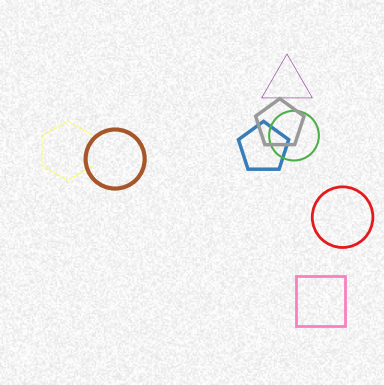[{"shape": "circle", "thickness": 2, "radius": 0.39, "center": [0.89, 0.436]}, {"shape": "pentagon", "thickness": 2.5, "radius": 0.34, "center": [0.685, 0.616]}, {"shape": "circle", "thickness": 1.5, "radius": 0.32, "center": [0.764, 0.648]}, {"shape": "triangle", "thickness": 0.5, "radius": 0.38, "center": [0.745, 0.784]}, {"shape": "hexagon", "thickness": 0.5, "radius": 0.39, "center": [0.176, 0.609]}, {"shape": "circle", "thickness": 3, "radius": 0.38, "center": [0.299, 0.587]}, {"shape": "square", "thickness": 2, "radius": 0.32, "center": [0.833, 0.218]}, {"shape": "pentagon", "thickness": 2.5, "radius": 0.33, "center": [0.727, 0.678]}]